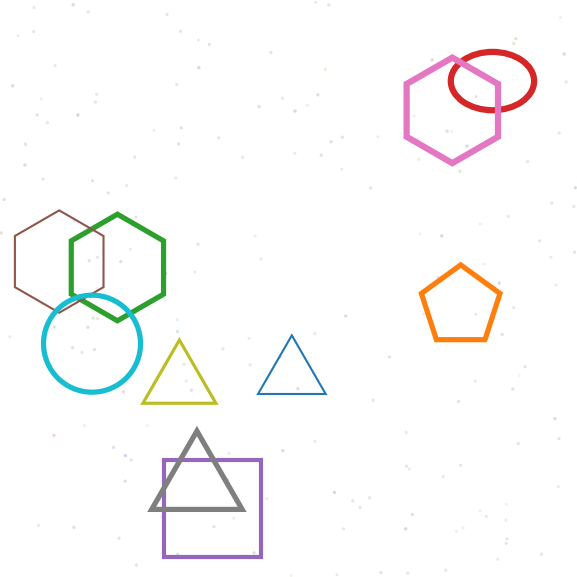[{"shape": "triangle", "thickness": 1, "radius": 0.34, "center": [0.505, 0.351]}, {"shape": "pentagon", "thickness": 2.5, "radius": 0.36, "center": [0.798, 0.469]}, {"shape": "hexagon", "thickness": 2.5, "radius": 0.46, "center": [0.203, 0.536]}, {"shape": "oval", "thickness": 3, "radius": 0.36, "center": [0.853, 0.859]}, {"shape": "square", "thickness": 2, "radius": 0.42, "center": [0.368, 0.119]}, {"shape": "hexagon", "thickness": 1, "radius": 0.44, "center": [0.103, 0.546]}, {"shape": "hexagon", "thickness": 3, "radius": 0.46, "center": [0.783, 0.808]}, {"shape": "triangle", "thickness": 2.5, "radius": 0.45, "center": [0.341, 0.162]}, {"shape": "triangle", "thickness": 1.5, "radius": 0.36, "center": [0.311, 0.337]}, {"shape": "circle", "thickness": 2.5, "radius": 0.42, "center": [0.159, 0.404]}]